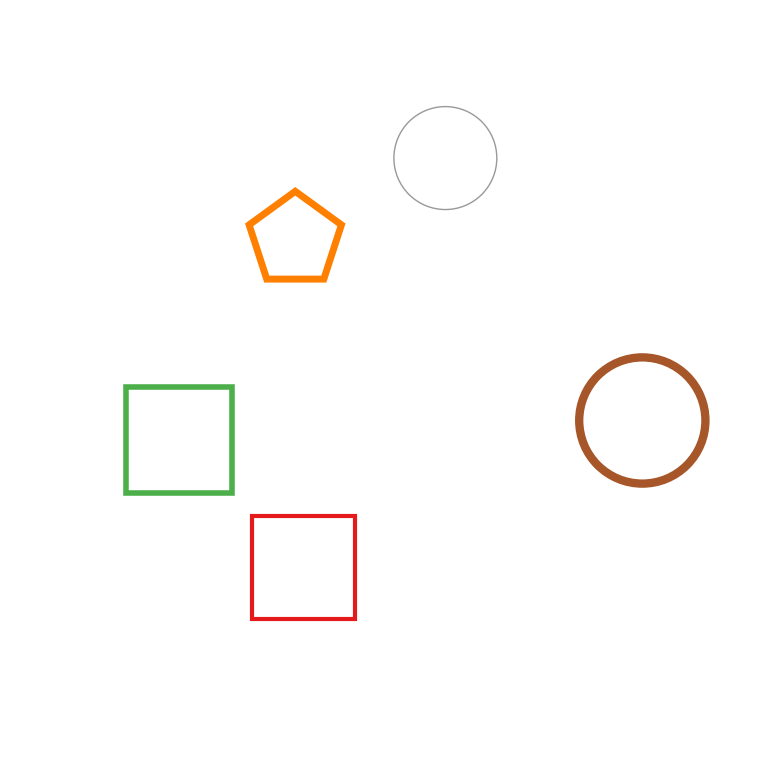[{"shape": "square", "thickness": 1.5, "radius": 0.33, "center": [0.394, 0.263]}, {"shape": "square", "thickness": 2, "radius": 0.34, "center": [0.232, 0.428]}, {"shape": "pentagon", "thickness": 2.5, "radius": 0.32, "center": [0.383, 0.689]}, {"shape": "circle", "thickness": 3, "radius": 0.41, "center": [0.834, 0.454]}, {"shape": "circle", "thickness": 0.5, "radius": 0.33, "center": [0.578, 0.795]}]